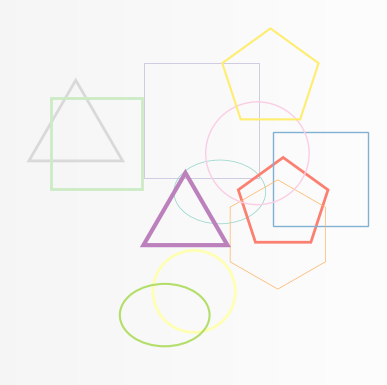[{"shape": "oval", "thickness": 0.5, "radius": 0.59, "center": [0.567, 0.501]}, {"shape": "circle", "thickness": 2, "radius": 0.53, "center": [0.501, 0.243]}, {"shape": "square", "thickness": 0.5, "radius": 0.74, "center": [0.52, 0.687]}, {"shape": "pentagon", "thickness": 2, "radius": 0.61, "center": [0.731, 0.469]}, {"shape": "square", "thickness": 1, "radius": 0.61, "center": [0.827, 0.535]}, {"shape": "hexagon", "thickness": 0.5, "radius": 0.71, "center": [0.717, 0.391]}, {"shape": "oval", "thickness": 1.5, "radius": 0.58, "center": [0.425, 0.182]}, {"shape": "circle", "thickness": 1, "radius": 0.67, "center": [0.664, 0.602]}, {"shape": "triangle", "thickness": 2, "radius": 0.7, "center": [0.196, 0.652]}, {"shape": "triangle", "thickness": 3, "radius": 0.63, "center": [0.479, 0.426]}, {"shape": "square", "thickness": 2, "radius": 0.59, "center": [0.25, 0.627]}, {"shape": "pentagon", "thickness": 1.5, "radius": 0.65, "center": [0.698, 0.796]}]